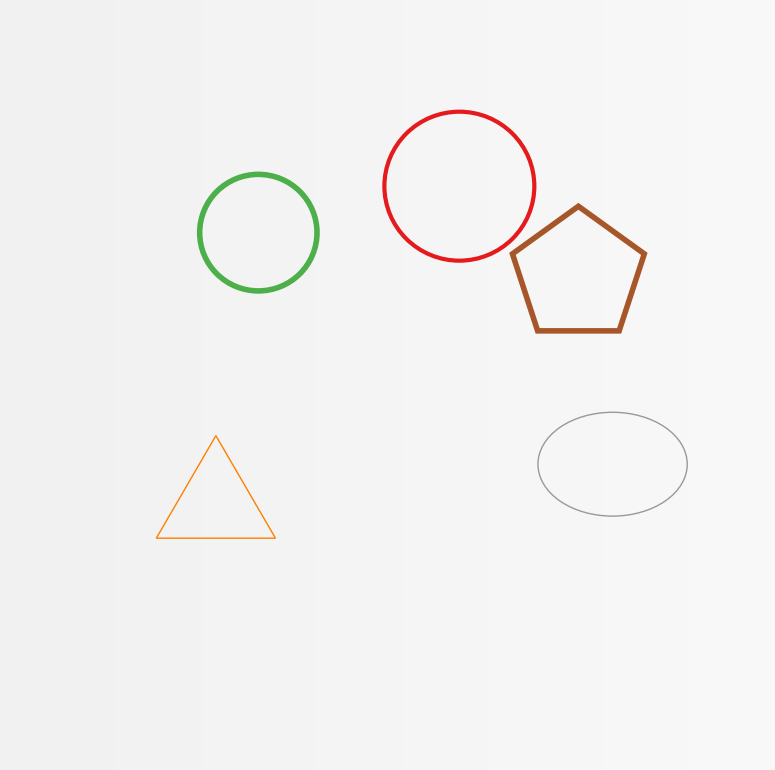[{"shape": "circle", "thickness": 1.5, "radius": 0.48, "center": [0.593, 0.758]}, {"shape": "circle", "thickness": 2, "radius": 0.38, "center": [0.333, 0.698]}, {"shape": "triangle", "thickness": 0.5, "radius": 0.44, "center": [0.279, 0.345]}, {"shape": "pentagon", "thickness": 2, "radius": 0.45, "center": [0.746, 0.643]}, {"shape": "oval", "thickness": 0.5, "radius": 0.48, "center": [0.79, 0.397]}]